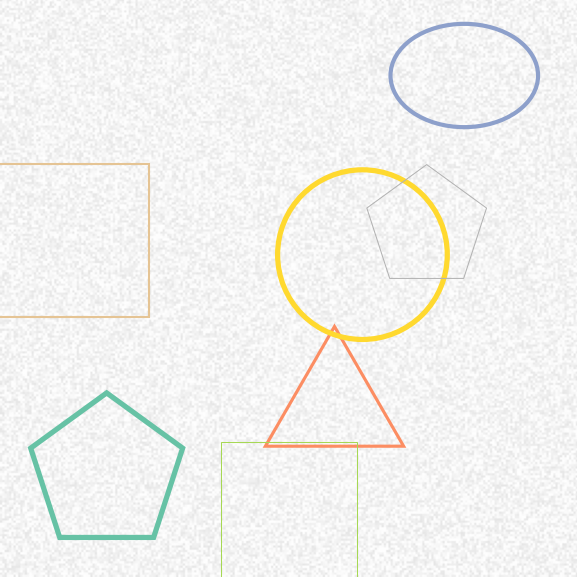[{"shape": "pentagon", "thickness": 2.5, "radius": 0.69, "center": [0.185, 0.18]}, {"shape": "triangle", "thickness": 1.5, "radius": 0.69, "center": [0.579, 0.296]}, {"shape": "oval", "thickness": 2, "radius": 0.64, "center": [0.804, 0.868]}, {"shape": "square", "thickness": 0.5, "radius": 0.59, "center": [0.5, 0.117]}, {"shape": "circle", "thickness": 2.5, "radius": 0.73, "center": [0.628, 0.558]}, {"shape": "square", "thickness": 1, "radius": 0.66, "center": [0.126, 0.583]}, {"shape": "pentagon", "thickness": 0.5, "radius": 0.54, "center": [0.739, 0.605]}]